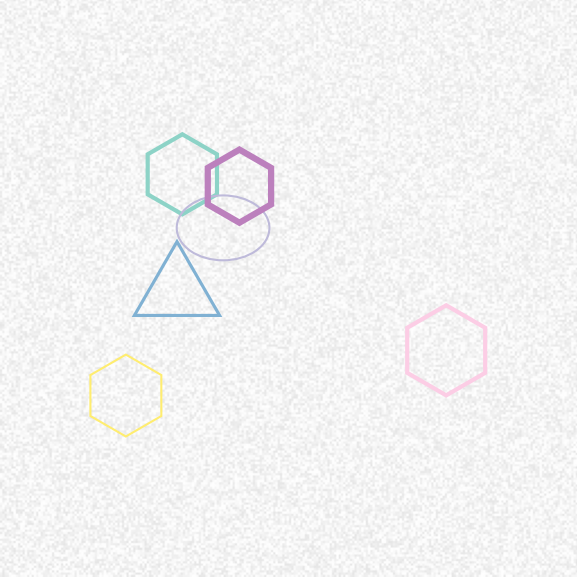[{"shape": "hexagon", "thickness": 2, "radius": 0.35, "center": [0.316, 0.697]}, {"shape": "oval", "thickness": 1, "radius": 0.4, "center": [0.386, 0.605]}, {"shape": "triangle", "thickness": 1.5, "radius": 0.43, "center": [0.307, 0.496]}, {"shape": "hexagon", "thickness": 2, "radius": 0.39, "center": [0.773, 0.393]}, {"shape": "hexagon", "thickness": 3, "radius": 0.32, "center": [0.415, 0.677]}, {"shape": "hexagon", "thickness": 1, "radius": 0.35, "center": [0.218, 0.314]}]